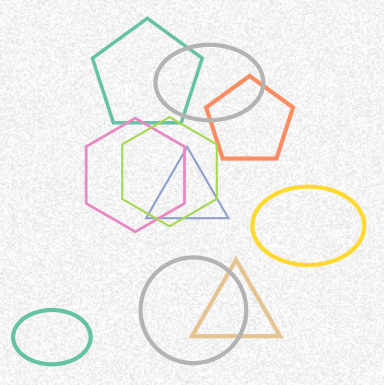[{"shape": "oval", "thickness": 3, "radius": 0.5, "center": [0.135, 0.124]}, {"shape": "pentagon", "thickness": 2.5, "radius": 0.75, "center": [0.383, 0.802]}, {"shape": "pentagon", "thickness": 3, "radius": 0.59, "center": [0.648, 0.684]}, {"shape": "triangle", "thickness": 1.5, "radius": 0.62, "center": [0.486, 0.495]}, {"shape": "hexagon", "thickness": 2, "radius": 0.74, "center": [0.352, 0.546]}, {"shape": "hexagon", "thickness": 1.5, "radius": 0.71, "center": [0.44, 0.554]}, {"shape": "oval", "thickness": 3, "radius": 0.73, "center": [0.801, 0.414]}, {"shape": "triangle", "thickness": 3, "radius": 0.66, "center": [0.613, 0.193]}, {"shape": "oval", "thickness": 3, "radius": 0.7, "center": [0.544, 0.786]}, {"shape": "circle", "thickness": 3, "radius": 0.69, "center": [0.502, 0.194]}]